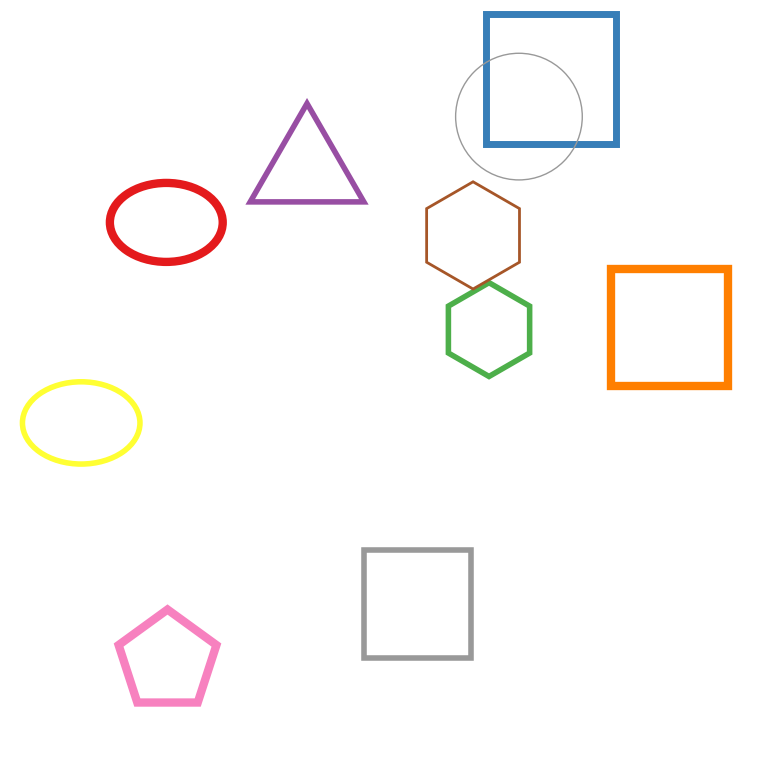[{"shape": "oval", "thickness": 3, "radius": 0.37, "center": [0.216, 0.711]}, {"shape": "square", "thickness": 2.5, "radius": 0.42, "center": [0.715, 0.897]}, {"shape": "hexagon", "thickness": 2, "radius": 0.3, "center": [0.635, 0.572]}, {"shape": "triangle", "thickness": 2, "radius": 0.43, "center": [0.399, 0.78]}, {"shape": "square", "thickness": 3, "radius": 0.38, "center": [0.87, 0.575]}, {"shape": "oval", "thickness": 2, "radius": 0.38, "center": [0.105, 0.451]}, {"shape": "hexagon", "thickness": 1, "radius": 0.35, "center": [0.614, 0.694]}, {"shape": "pentagon", "thickness": 3, "radius": 0.33, "center": [0.218, 0.142]}, {"shape": "circle", "thickness": 0.5, "radius": 0.41, "center": [0.674, 0.849]}, {"shape": "square", "thickness": 2, "radius": 0.35, "center": [0.542, 0.216]}]